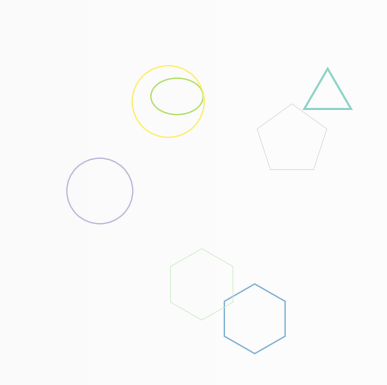[{"shape": "triangle", "thickness": 1.5, "radius": 0.35, "center": [0.846, 0.752]}, {"shape": "circle", "thickness": 1, "radius": 0.43, "center": [0.258, 0.504]}, {"shape": "hexagon", "thickness": 1, "radius": 0.45, "center": [0.657, 0.172]}, {"shape": "oval", "thickness": 1, "radius": 0.34, "center": [0.457, 0.75]}, {"shape": "pentagon", "thickness": 0.5, "radius": 0.47, "center": [0.753, 0.636]}, {"shape": "hexagon", "thickness": 0.5, "radius": 0.46, "center": [0.521, 0.261]}, {"shape": "circle", "thickness": 1, "radius": 0.46, "center": [0.434, 0.736]}]